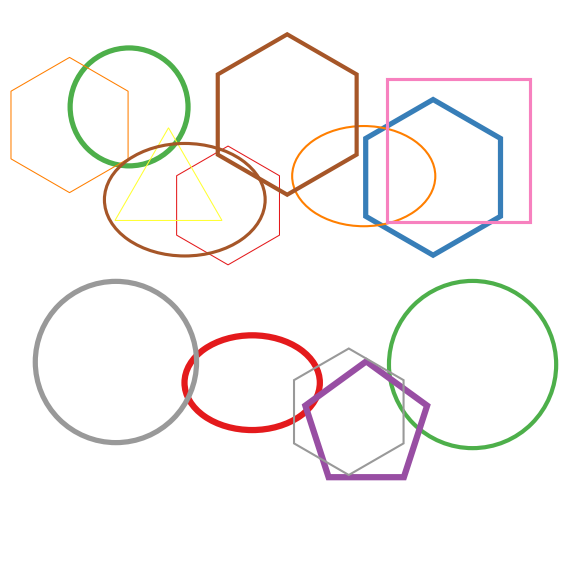[{"shape": "hexagon", "thickness": 0.5, "radius": 0.51, "center": [0.395, 0.643]}, {"shape": "oval", "thickness": 3, "radius": 0.59, "center": [0.437, 0.336]}, {"shape": "hexagon", "thickness": 2.5, "radius": 0.67, "center": [0.75, 0.692]}, {"shape": "circle", "thickness": 2.5, "radius": 0.51, "center": [0.224, 0.814]}, {"shape": "circle", "thickness": 2, "radius": 0.72, "center": [0.818, 0.368]}, {"shape": "pentagon", "thickness": 3, "radius": 0.55, "center": [0.634, 0.263]}, {"shape": "oval", "thickness": 1, "radius": 0.62, "center": [0.63, 0.694]}, {"shape": "hexagon", "thickness": 0.5, "radius": 0.59, "center": [0.12, 0.783]}, {"shape": "triangle", "thickness": 0.5, "radius": 0.53, "center": [0.292, 0.671]}, {"shape": "oval", "thickness": 1.5, "radius": 0.7, "center": [0.32, 0.653]}, {"shape": "hexagon", "thickness": 2, "radius": 0.69, "center": [0.497, 0.801]}, {"shape": "square", "thickness": 1.5, "radius": 0.62, "center": [0.794, 0.738]}, {"shape": "circle", "thickness": 2.5, "radius": 0.7, "center": [0.201, 0.372]}, {"shape": "hexagon", "thickness": 1, "radius": 0.55, "center": [0.604, 0.286]}]